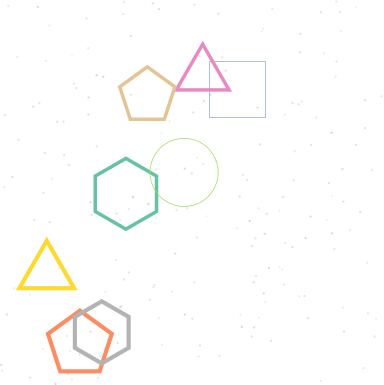[{"shape": "hexagon", "thickness": 2.5, "radius": 0.46, "center": [0.327, 0.497]}, {"shape": "pentagon", "thickness": 3, "radius": 0.44, "center": [0.208, 0.106]}, {"shape": "square", "thickness": 0.5, "radius": 0.37, "center": [0.615, 0.769]}, {"shape": "triangle", "thickness": 2.5, "radius": 0.4, "center": [0.526, 0.806]}, {"shape": "circle", "thickness": 0.5, "radius": 0.44, "center": [0.478, 0.552]}, {"shape": "triangle", "thickness": 3, "radius": 0.41, "center": [0.122, 0.293]}, {"shape": "pentagon", "thickness": 2.5, "radius": 0.38, "center": [0.383, 0.751]}, {"shape": "hexagon", "thickness": 3, "radius": 0.4, "center": [0.264, 0.137]}]